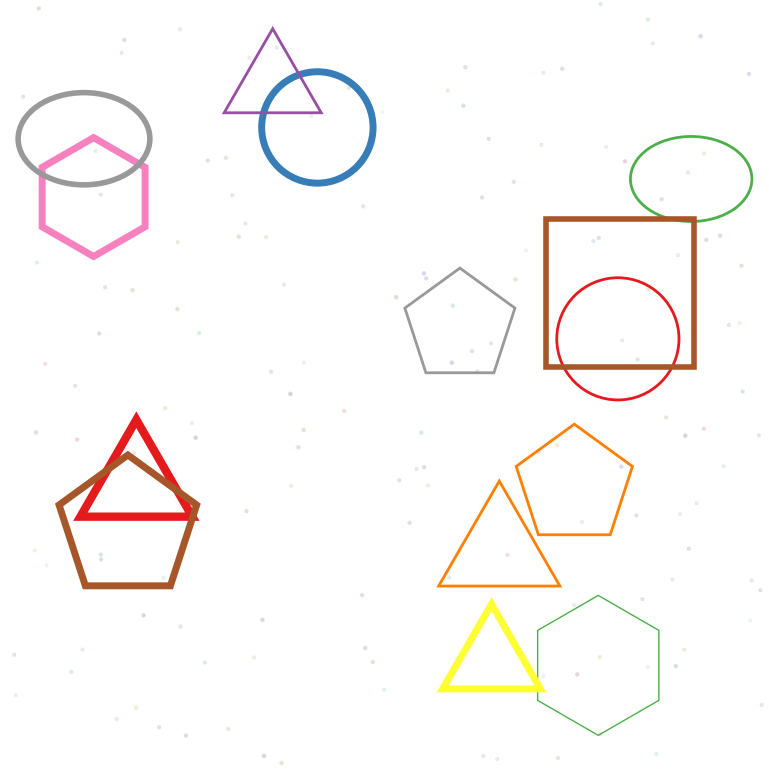[{"shape": "circle", "thickness": 1, "radius": 0.4, "center": [0.802, 0.56]}, {"shape": "triangle", "thickness": 3, "radius": 0.42, "center": [0.177, 0.371]}, {"shape": "circle", "thickness": 2.5, "radius": 0.36, "center": [0.412, 0.834]}, {"shape": "hexagon", "thickness": 0.5, "radius": 0.45, "center": [0.777, 0.136]}, {"shape": "oval", "thickness": 1, "radius": 0.39, "center": [0.898, 0.768]}, {"shape": "triangle", "thickness": 1, "radius": 0.36, "center": [0.354, 0.89]}, {"shape": "triangle", "thickness": 1, "radius": 0.45, "center": [0.648, 0.284]}, {"shape": "pentagon", "thickness": 1, "radius": 0.4, "center": [0.746, 0.37]}, {"shape": "triangle", "thickness": 2.5, "radius": 0.37, "center": [0.638, 0.142]}, {"shape": "pentagon", "thickness": 2.5, "radius": 0.47, "center": [0.166, 0.315]}, {"shape": "square", "thickness": 2, "radius": 0.48, "center": [0.805, 0.619]}, {"shape": "hexagon", "thickness": 2.5, "radius": 0.39, "center": [0.122, 0.744]}, {"shape": "oval", "thickness": 2, "radius": 0.43, "center": [0.109, 0.82]}, {"shape": "pentagon", "thickness": 1, "radius": 0.38, "center": [0.597, 0.577]}]